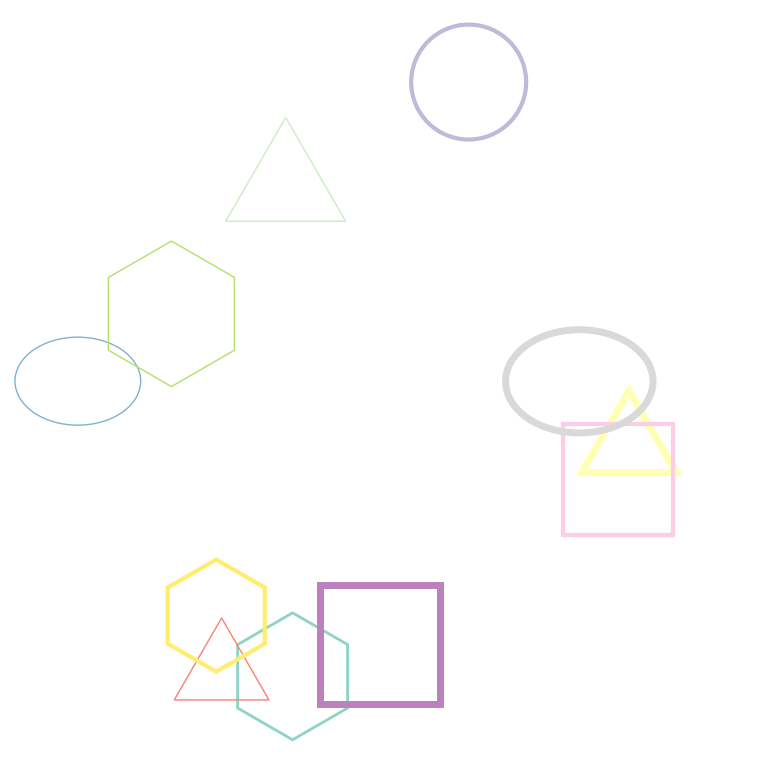[{"shape": "hexagon", "thickness": 1, "radius": 0.41, "center": [0.38, 0.122]}, {"shape": "triangle", "thickness": 2.5, "radius": 0.35, "center": [0.817, 0.422]}, {"shape": "circle", "thickness": 1.5, "radius": 0.37, "center": [0.609, 0.893]}, {"shape": "triangle", "thickness": 0.5, "radius": 0.35, "center": [0.288, 0.127]}, {"shape": "oval", "thickness": 0.5, "radius": 0.41, "center": [0.101, 0.505]}, {"shape": "hexagon", "thickness": 0.5, "radius": 0.47, "center": [0.223, 0.592]}, {"shape": "square", "thickness": 1.5, "radius": 0.36, "center": [0.803, 0.377]}, {"shape": "oval", "thickness": 2.5, "radius": 0.48, "center": [0.752, 0.505]}, {"shape": "square", "thickness": 2.5, "radius": 0.39, "center": [0.493, 0.162]}, {"shape": "triangle", "thickness": 0.5, "radius": 0.45, "center": [0.371, 0.758]}, {"shape": "hexagon", "thickness": 1.5, "radius": 0.36, "center": [0.281, 0.201]}]